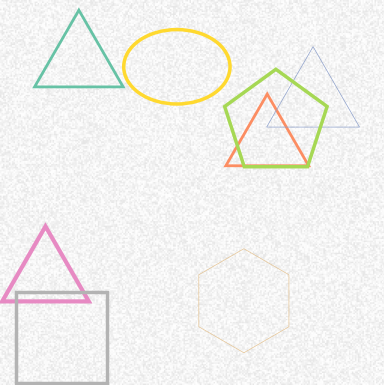[{"shape": "triangle", "thickness": 2, "radius": 0.66, "center": [0.205, 0.841]}, {"shape": "triangle", "thickness": 2, "radius": 0.62, "center": [0.694, 0.632]}, {"shape": "triangle", "thickness": 0.5, "radius": 0.7, "center": [0.813, 0.74]}, {"shape": "triangle", "thickness": 3, "radius": 0.65, "center": [0.118, 0.282]}, {"shape": "pentagon", "thickness": 2.5, "radius": 0.7, "center": [0.717, 0.68]}, {"shape": "oval", "thickness": 2.5, "radius": 0.69, "center": [0.459, 0.827]}, {"shape": "hexagon", "thickness": 0.5, "radius": 0.68, "center": [0.633, 0.219]}, {"shape": "square", "thickness": 2.5, "radius": 0.59, "center": [0.16, 0.124]}]